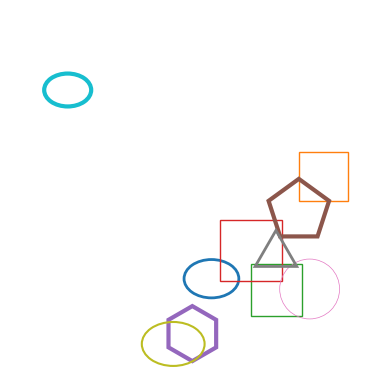[{"shape": "oval", "thickness": 2, "radius": 0.36, "center": [0.549, 0.276]}, {"shape": "square", "thickness": 1, "radius": 0.32, "center": [0.841, 0.541]}, {"shape": "square", "thickness": 1, "radius": 0.33, "center": [0.718, 0.247]}, {"shape": "square", "thickness": 1, "radius": 0.4, "center": [0.652, 0.349]}, {"shape": "hexagon", "thickness": 3, "radius": 0.36, "center": [0.5, 0.133]}, {"shape": "pentagon", "thickness": 3, "radius": 0.41, "center": [0.776, 0.453]}, {"shape": "circle", "thickness": 0.5, "radius": 0.39, "center": [0.804, 0.249]}, {"shape": "triangle", "thickness": 2, "radius": 0.31, "center": [0.717, 0.339]}, {"shape": "oval", "thickness": 1.5, "radius": 0.41, "center": [0.45, 0.107]}, {"shape": "oval", "thickness": 3, "radius": 0.31, "center": [0.176, 0.766]}]